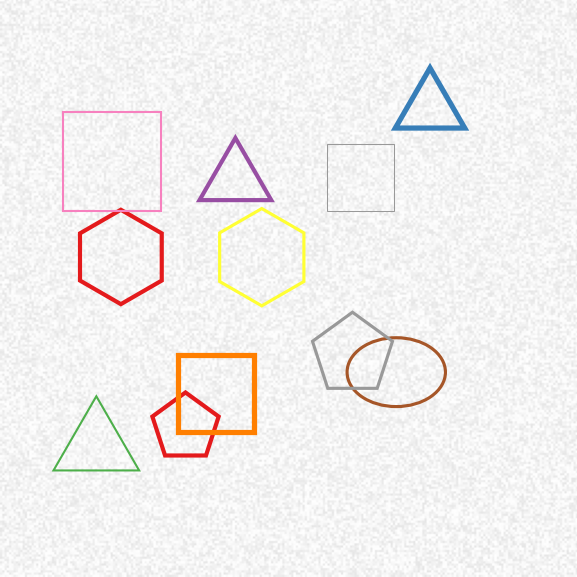[{"shape": "pentagon", "thickness": 2, "radius": 0.3, "center": [0.321, 0.259]}, {"shape": "hexagon", "thickness": 2, "radius": 0.41, "center": [0.209, 0.554]}, {"shape": "triangle", "thickness": 2.5, "radius": 0.35, "center": [0.745, 0.812]}, {"shape": "triangle", "thickness": 1, "radius": 0.43, "center": [0.167, 0.227]}, {"shape": "triangle", "thickness": 2, "radius": 0.36, "center": [0.408, 0.688]}, {"shape": "square", "thickness": 2.5, "radius": 0.33, "center": [0.374, 0.318]}, {"shape": "hexagon", "thickness": 1.5, "radius": 0.42, "center": [0.453, 0.554]}, {"shape": "oval", "thickness": 1.5, "radius": 0.43, "center": [0.686, 0.355]}, {"shape": "square", "thickness": 1, "radius": 0.43, "center": [0.194, 0.72]}, {"shape": "pentagon", "thickness": 1.5, "radius": 0.36, "center": [0.61, 0.386]}, {"shape": "square", "thickness": 0.5, "radius": 0.29, "center": [0.624, 0.692]}]